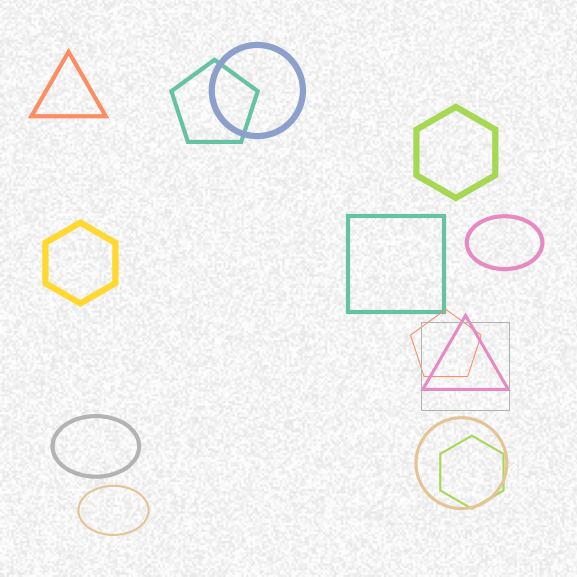[{"shape": "pentagon", "thickness": 2, "radius": 0.39, "center": [0.372, 0.817]}, {"shape": "square", "thickness": 2, "radius": 0.42, "center": [0.685, 0.542]}, {"shape": "pentagon", "thickness": 0.5, "radius": 0.32, "center": [0.772, 0.399]}, {"shape": "triangle", "thickness": 2, "radius": 0.37, "center": [0.119, 0.835]}, {"shape": "circle", "thickness": 3, "radius": 0.39, "center": [0.446, 0.842]}, {"shape": "triangle", "thickness": 1.5, "radius": 0.43, "center": [0.806, 0.367]}, {"shape": "oval", "thickness": 2, "radius": 0.33, "center": [0.874, 0.579]}, {"shape": "hexagon", "thickness": 1, "radius": 0.32, "center": [0.817, 0.181]}, {"shape": "hexagon", "thickness": 3, "radius": 0.39, "center": [0.789, 0.735]}, {"shape": "hexagon", "thickness": 3, "radius": 0.35, "center": [0.139, 0.544]}, {"shape": "circle", "thickness": 1.5, "radius": 0.39, "center": [0.799, 0.197]}, {"shape": "oval", "thickness": 1, "radius": 0.3, "center": [0.197, 0.115]}, {"shape": "oval", "thickness": 2, "radius": 0.37, "center": [0.166, 0.226]}, {"shape": "square", "thickness": 0.5, "radius": 0.38, "center": [0.805, 0.366]}]